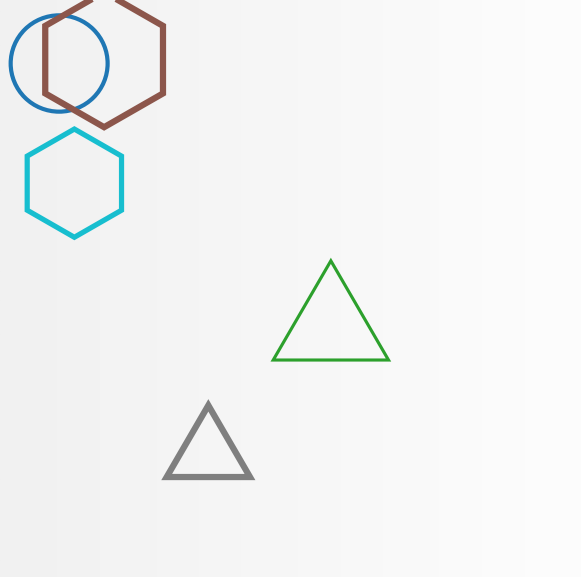[{"shape": "circle", "thickness": 2, "radius": 0.42, "center": [0.102, 0.889]}, {"shape": "triangle", "thickness": 1.5, "radius": 0.57, "center": [0.569, 0.433]}, {"shape": "hexagon", "thickness": 3, "radius": 0.58, "center": [0.179, 0.896]}, {"shape": "triangle", "thickness": 3, "radius": 0.41, "center": [0.358, 0.214]}, {"shape": "hexagon", "thickness": 2.5, "radius": 0.47, "center": [0.128, 0.682]}]